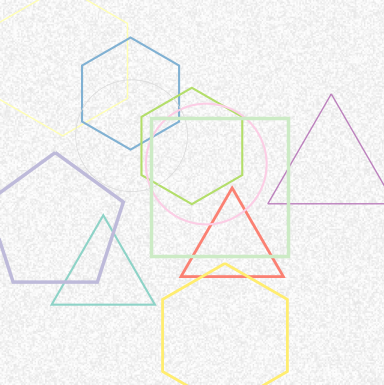[{"shape": "triangle", "thickness": 1.5, "radius": 0.77, "center": [0.268, 0.286]}, {"shape": "hexagon", "thickness": 1, "radius": 0.97, "center": [0.163, 0.842]}, {"shape": "pentagon", "thickness": 2.5, "radius": 0.93, "center": [0.143, 0.418]}, {"shape": "triangle", "thickness": 2, "radius": 0.77, "center": [0.603, 0.358]}, {"shape": "hexagon", "thickness": 1.5, "radius": 0.73, "center": [0.339, 0.757]}, {"shape": "hexagon", "thickness": 1.5, "radius": 0.76, "center": [0.498, 0.621]}, {"shape": "circle", "thickness": 1.5, "radius": 0.78, "center": [0.536, 0.574]}, {"shape": "circle", "thickness": 0.5, "radius": 0.73, "center": [0.342, 0.648]}, {"shape": "triangle", "thickness": 1, "radius": 0.95, "center": [0.86, 0.566]}, {"shape": "square", "thickness": 2.5, "radius": 0.89, "center": [0.571, 0.514]}, {"shape": "hexagon", "thickness": 2, "radius": 0.94, "center": [0.584, 0.129]}]